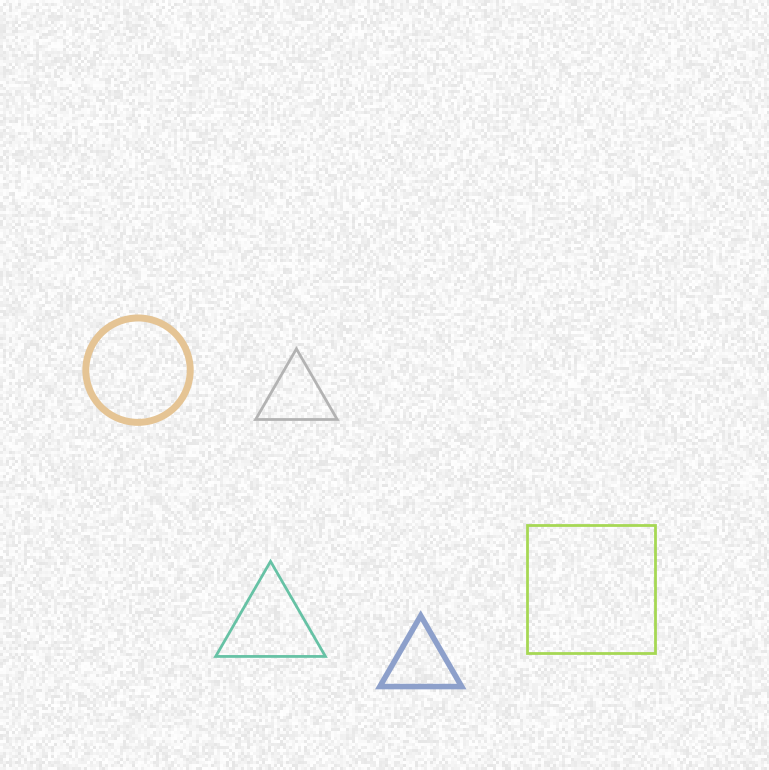[{"shape": "triangle", "thickness": 1, "radius": 0.41, "center": [0.351, 0.189]}, {"shape": "triangle", "thickness": 2, "radius": 0.31, "center": [0.546, 0.139]}, {"shape": "square", "thickness": 1, "radius": 0.41, "center": [0.768, 0.235]}, {"shape": "circle", "thickness": 2.5, "radius": 0.34, "center": [0.179, 0.519]}, {"shape": "triangle", "thickness": 1, "radius": 0.31, "center": [0.385, 0.486]}]